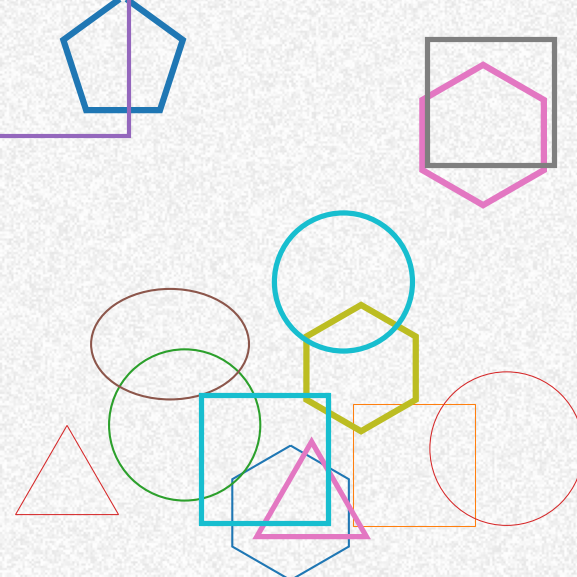[{"shape": "pentagon", "thickness": 3, "radius": 0.54, "center": [0.213, 0.896]}, {"shape": "hexagon", "thickness": 1, "radius": 0.58, "center": [0.503, 0.111]}, {"shape": "square", "thickness": 0.5, "radius": 0.53, "center": [0.717, 0.194]}, {"shape": "circle", "thickness": 1, "radius": 0.65, "center": [0.32, 0.263]}, {"shape": "circle", "thickness": 0.5, "radius": 0.66, "center": [0.877, 0.222]}, {"shape": "triangle", "thickness": 0.5, "radius": 0.51, "center": [0.116, 0.16]}, {"shape": "square", "thickness": 2, "radius": 0.6, "center": [0.104, 0.884]}, {"shape": "oval", "thickness": 1, "radius": 0.68, "center": [0.294, 0.403]}, {"shape": "triangle", "thickness": 2.5, "radius": 0.55, "center": [0.54, 0.125]}, {"shape": "hexagon", "thickness": 3, "radius": 0.61, "center": [0.837, 0.765]}, {"shape": "square", "thickness": 2.5, "radius": 0.55, "center": [0.849, 0.822]}, {"shape": "hexagon", "thickness": 3, "radius": 0.55, "center": [0.625, 0.362]}, {"shape": "circle", "thickness": 2.5, "radius": 0.6, "center": [0.595, 0.511]}, {"shape": "square", "thickness": 2.5, "radius": 0.55, "center": [0.458, 0.205]}]